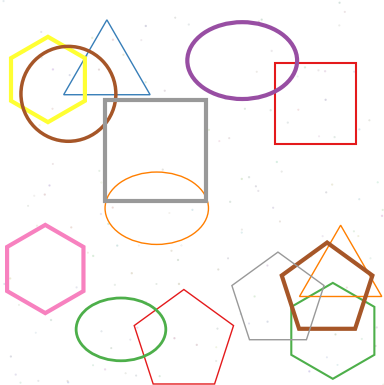[{"shape": "pentagon", "thickness": 1, "radius": 0.68, "center": [0.478, 0.112]}, {"shape": "square", "thickness": 1.5, "radius": 0.53, "center": [0.82, 0.732]}, {"shape": "triangle", "thickness": 1, "radius": 0.65, "center": [0.278, 0.819]}, {"shape": "hexagon", "thickness": 1.5, "radius": 0.62, "center": [0.864, 0.141]}, {"shape": "oval", "thickness": 2, "radius": 0.58, "center": [0.314, 0.144]}, {"shape": "oval", "thickness": 3, "radius": 0.71, "center": [0.629, 0.843]}, {"shape": "triangle", "thickness": 1, "radius": 0.62, "center": [0.885, 0.292]}, {"shape": "oval", "thickness": 1, "radius": 0.67, "center": [0.407, 0.459]}, {"shape": "hexagon", "thickness": 3, "radius": 0.55, "center": [0.125, 0.794]}, {"shape": "pentagon", "thickness": 3, "radius": 0.62, "center": [0.85, 0.246]}, {"shape": "circle", "thickness": 2.5, "radius": 0.62, "center": [0.178, 0.756]}, {"shape": "hexagon", "thickness": 3, "radius": 0.57, "center": [0.118, 0.301]}, {"shape": "square", "thickness": 3, "radius": 0.66, "center": [0.404, 0.61]}, {"shape": "pentagon", "thickness": 1, "radius": 0.63, "center": [0.722, 0.219]}]